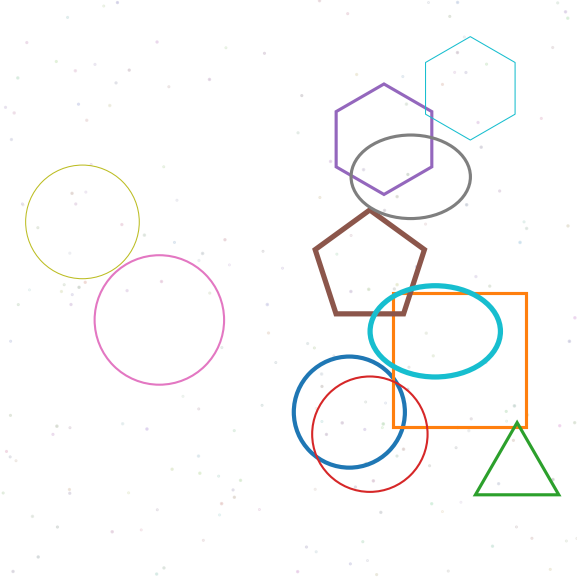[{"shape": "circle", "thickness": 2, "radius": 0.48, "center": [0.605, 0.286]}, {"shape": "square", "thickness": 1.5, "radius": 0.58, "center": [0.796, 0.376]}, {"shape": "triangle", "thickness": 1.5, "radius": 0.42, "center": [0.895, 0.184]}, {"shape": "circle", "thickness": 1, "radius": 0.5, "center": [0.64, 0.247]}, {"shape": "hexagon", "thickness": 1.5, "radius": 0.48, "center": [0.665, 0.758]}, {"shape": "pentagon", "thickness": 2.5, "radius": 0.5, "center": [0.64, 0.536]}, {"shape": "circle", "thickness": 1, "radius": 0.56, "center": [0.276, 0.445]}, {"shape": "oval", "thickness": 1.5, "radius": 0.52, "center": [0.711, 0.693]}, {"shape": "circle", "thickness": 0.5, "radius": 0.49, "center": [0.143, 0.615]}, {"shape": "oval", "thickness": 2.5, "radius": 0.56, "center": [0.754, 0.425]}, {"shape": "hexagon", "thickness": 0.5, "radius": 0.45, "center": [0.814, 0.846]}]